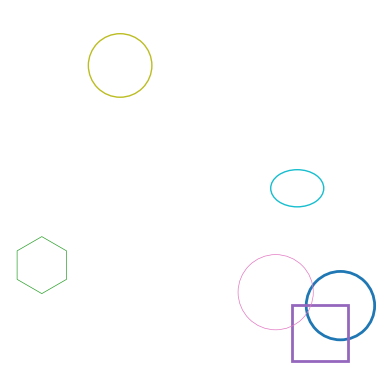[{"shape": "circle", "thickness": 2, "radius": 0.44, "center": [0.884, 0.206]}, {"shape": "hexagon", "thickness": 0.5, "radius": 0.37, "center": [0.109, 0.311]}, {"shape": "square", "thickness": 2, "radius": 0.36, "center": [0.831, 0.136]}, {"shape": "circle", "thickness": 0.5, "radius": 0.49, "center": [0.716, 0.241]}, {"shape": "circle", "thickness": 1, "radius": 0.41, "center": [0.312, 0.83]}, {"shape": "oval", "thickness": 1, "radius": 0.34, "center": [0.772, 0.511]}]